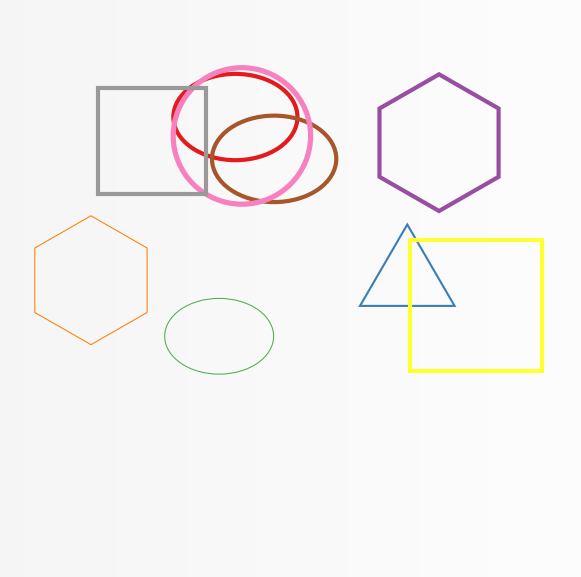[{"shape": "oval", "thickness": 2, "radius": 0.53, "center": [0.405, 0.796]}, {"shape": "triangle", "thickness": 1, "radius": 0.47, "center": [0.701, 0.516]}, {"shape": "oval", "thickness": 0.5, "radius": 0.47, "center": [0.377, 0.417]}, {"shape": "hexagon", "thickness": 2, "radius": 0.59, "center": [0.755, 0.752]}, {"shape": "hexagon", "thickness": 0.5, "radius": 0.56, "center": [0.156, 0.514]}, {"shape": "square", "thickness": 2, "radius": 0.57, "center": [0.819, 0.47]}, {"shape": "oval", "thickness": 2, "radius": 0.53, "center": [0.472, 0.724]}, {"shape": "circle", "thickness": 2.5, "radius": 0.59, "center": [0.416, 0.764]}, {"shape": "square", "thickness": 2, "radius": 0.46, "center": [0.261, 0.755]}]